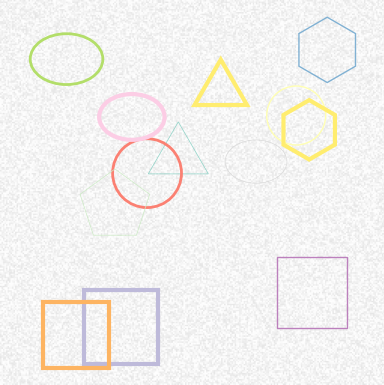[{"shape": "triangle", "thickness": 0.5, "radius": 0.45, "center": [0.463, 0.593]}, {"shape": "circle", "thickness": 1, "radius": 0.38, "center": [0.769, 0.7]}, {"shape": "square", "thickness": 3, "radius": 0.48, "center": [0.314, 0.15]}, {"shape": "circle", "thickness": 2, "radius": 0.45, "center": [0.382, 0.55]}, {"shape": "hexagon", "thickness": 1, "radius": 0.42, "center": [0.85, 0.87]}, {"shape": "square", "thickness": 3, "radius": 0.43, "center": [0.198, 0.131]}, {"shape": "oval", "thickness": 2, "radius": 0.47, "center": [0.173, 0.846]}, {"shape": "oval", "thickness": 3, "radius": 0.42, "center": [0.342, 0.696]}, {"shape": "oval", "thickness": 0.5, "radius": 0.4, "center": [0.665, 0.58]}, {"shape": "square", "thickness": 1, "radius": 0.46, "center": [0.81, 0.241]}, {"shape": "pentagon", "thickness": 0.5, "radius": 0.48, "center": [0.298, 0.466]}, {"shape": "hexagon", "thickness": 3, "radius": 0.39, "center": [0.803, 0.663]}, {"shape": "triangle", "thickness": 3, "radius": 0.39, "center": [0.573, 0.767]}]